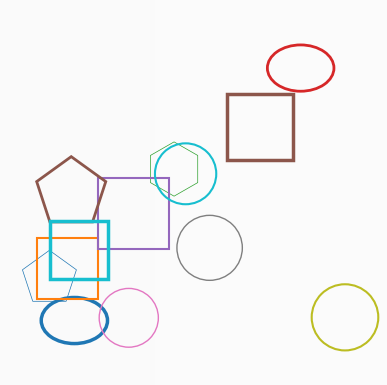[{"shape": "oval", "thickness": 2.5, "radius": 0.43, "center": [0.192, 0.167]}, {"shape": "pentagon", "thickness": 0.5, "radius": 0.37, "center": [0.128, 0.277]}, {"shape": "square", "thickness": 1.5, "radius": 0.39, "center": [0.174, 0.303]}, {"shape": "hexagon", "thickness": 0.5, "radius": 0.35, "center": [0.449, 0.561]}, {"shape": "oval", "thickness": 2, "radius": 0.43, "center": [0.776, 0.823]}, {"shape": "square", "thickness": 1.5, "radius": 0.46, "center": [0.344, 0.445]}, {"shape": "pentagon", "thickness": 2, "radius": 0.47, "center": [0.184, 0.499]}, {"shape": "square", "thickness": 2.5, "radius": 0.43, "center": [0.671, 0.671]}, {"shape": "circle", "thickness": 1, "radius": 0.38, "center": [0.332, 0.175]}, {"shape": "circle", "thickness": 1, "radius": 0.42, "center": [0.541, 0.356]}, {"shape": "circle", "thickness": 1.5, "radius": 0.43, "center": [0.89, 0.176]}, {"shape": "square", "thickness": 2.5, "radius": 0.37, "center": [0.203, 0.351]}, {"shape": "circle", "thickness": 1.5, "radius": 0.4, "center": [0.479, 0.549]}]